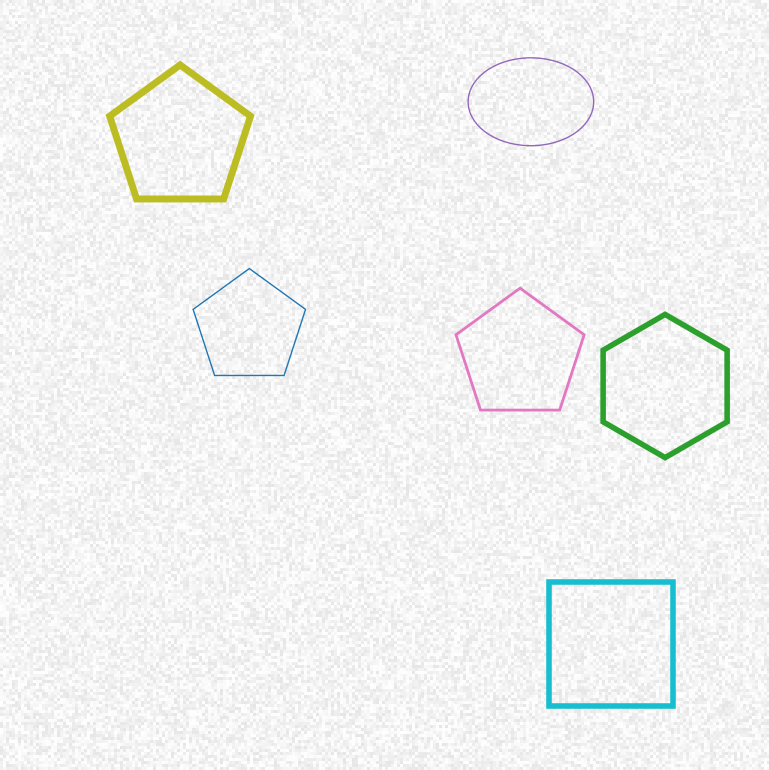[{"shape": "pentagon", "thickness": 0.5, "radius": 0.38, "center": [0.324, 0.574]}, {"shape": "hexagon", "thickness": 2, "radius": 0.46, "center": [0.864, 0.499]}, {"shape": "oval", "thickness": 0.5, "radius": 0.41, "center": [0.689, 0.868]}, {"shape": "pentagon", "thickness": 1, "radius": 0.44, "center": [0.675, 0.538]}, {"shape": "pentagon", "thickness": 2.5, "radius": 0.48, "center": [0.234, 0.819]}, {"shape": "square", "thickness": 2, "radius": 0.4, "center": [0.794, 0.164]}]